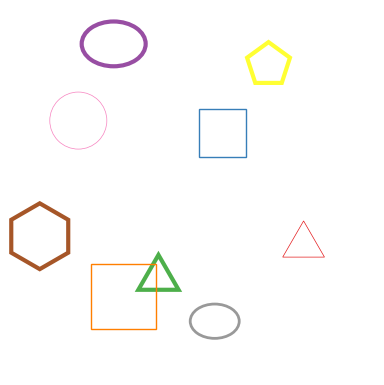[{"shape": "triangle", "thickness": 0.5, "radius": 0.31, "center": [0.789, 0.364]}, {"shape": "square", "thickness": 1, "radius": 0.31, "center": [0.578, 0.654]}, {"shape": "triangle", "thickness": 3, "radius": 0.3, "center": [0.412, 0.277]}, {"shape": "oval", "thickness": 3, "radius": 0.42, "center": [0.295, 0.886]}, {"shape": "square", "thickness": 1, "radius": 0.42, "center": [0.321, 0.23]}, {"shape": "pentagon", "thickness": 3, "radius": 0.29, "center": [0.697, 0.832]}, {"shape": "hexagon", "thickness": 3, "radius": 0.43, "center": [0.103, 0.386]}, {"shape": "circle", "thickness": 0.5, "radius": 0.37, "center": [0.203, 0.687]}, {"shape": "oval", "thickness": 2, "radius": 0.32, "center": [0.558, 0.166]}]